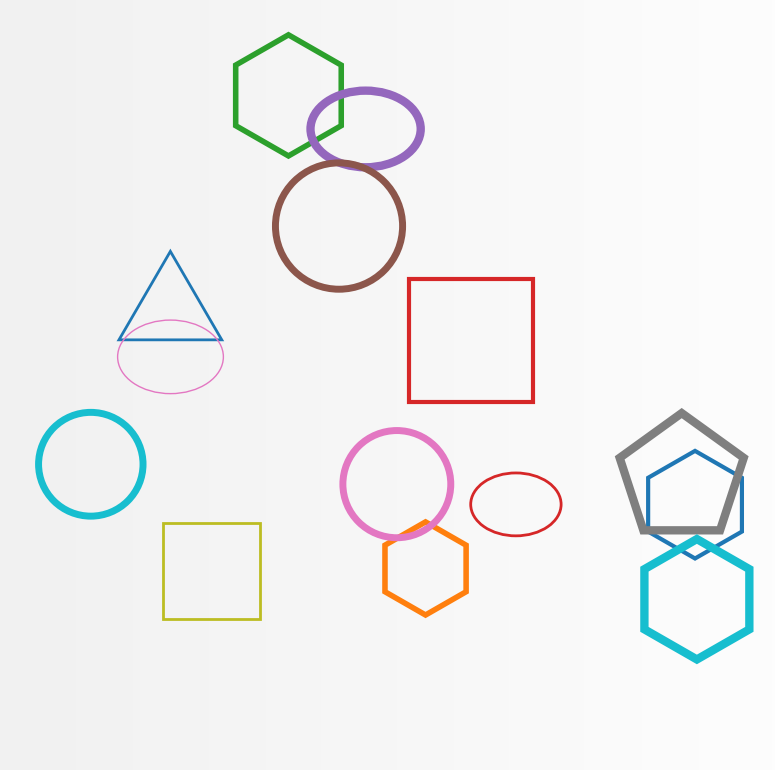[{"shape": "triangle", "thickness": 1, "radius": 0.38, "center": [0.22, 0.597]}, {"shape": "hexagon", "thickness": 1.5, "radius": 0.35, "center": [0.897, 0.345]}, {"shape": "hexagon", "thickness": 2, "radius": 0.3, "center": [0.549, 0.262]}, {"shape": "hexagon", "thickness": 2, "radius": 0.39, "center": [0.372, 0.876]}, {"shape": "square", "thickness": 1.5, "radius": 0.4, "center": [0.608, 0.558]}, {"shape": "oval", "thickness": 1, "radius": 0.29, "center": [0.666, 0.345]}, {"shape": "oval", "thickness": 3, "radius": 0.36, "center": [0.472, 0.833]}, {"shape": "circle", "thickness": 2.5, "radius": 0.41, "center": [0.437, 0.706]}, {"shape": "oval", "thickness": 0.5, "radius": 0.34, "center": [0.22, 0.537]}, {"shape": "circle", "thickness": 2.5, "radius": 0.35, "center": [0.512, 0.371]}, {"shape": "pentagon", "thickness": 3, "radius": 0.42, "center": [0.88, 0.379]}, {"shape": "square", "thickness": 1, "radius": 0.31, "center": [0.273, 0.258]}, {"shape": "circle", "thickness": 2.5, "radius": 0.34, "center": [0.117, 0.397]}, {"shape": "hexagon", "thickness": 3, "radius": 0.39, "center": [0.899, 0.222]}]